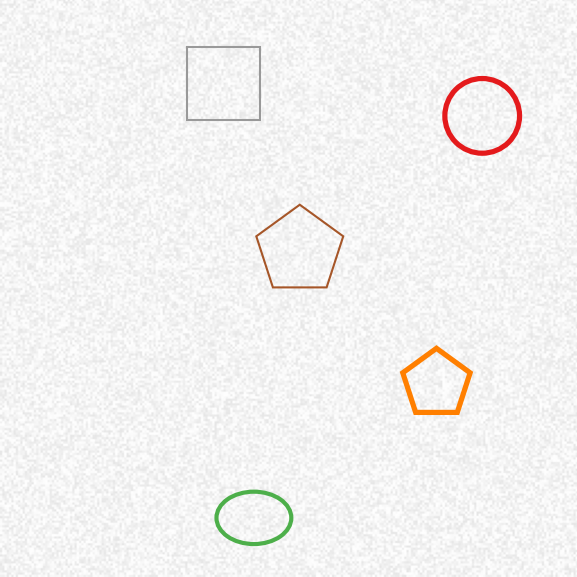[{"shape": "circle", "thickness": 2.5, "radius": 0.32, "center": [0.835, 0.799]}, {"shape": "oval", "thickness": 2, "radius": 0.32, "center": [0.44, 0.102]}, {"shape": "pentagon", "thickness": 2.5, "radius": 0.31, "center": [0.756, 0.335]}, {"shape": "pentagon", "thickness": 1, "radius": 0.4, "center": [0.519, 0.565]}, {"shape": "square", "thickness": 1, "radius": 0.32, "center": [0.386, 0.855]}]